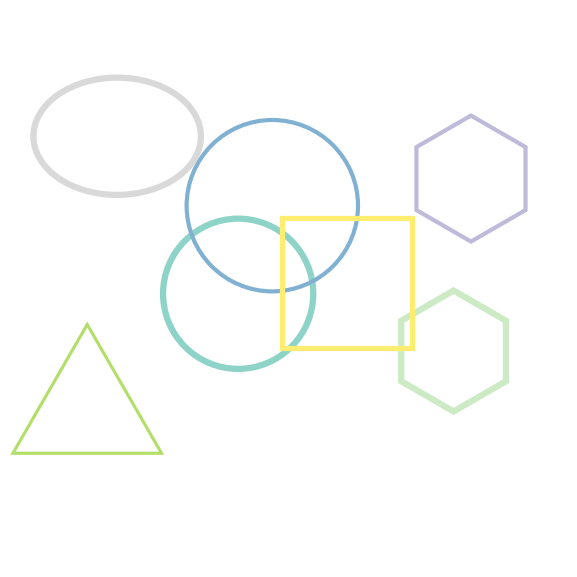[{"shape": "circle", "thickness": 3, "radius": 0.65, "center": [0.412, 0.49]}, {"shape": "hexagon", "thickness": 2, "radius": 0.55, "center": [0.816, 0.69]}, {"shape": "circle", "thickness": 2, "radius": 0.74, "center": [0.472, 0.643]}, {"shape": "triangle", "thickness": 1.5, "radius": 0.74, "center": [0.151, 0.289]}, {"shape": "oval", "thickness": 3, "radius": 0.73, "center": [0.203, 0.763]}, {"shape": "hexagon", "thickness": 3, "radius": 0.52, "center": [0.785, 0.391]}, {"shape": "square", "thickness": 2.5, "radius": 0.56, "center": [0.601, 0.509]}]